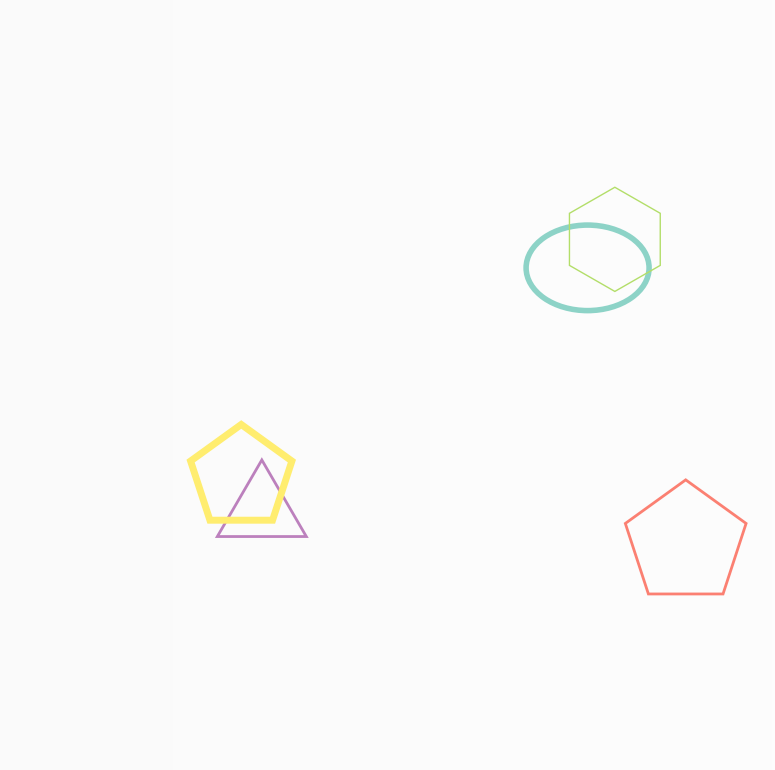[{"shape": "oval", "thickness": 2, "radius": 0.4, "center": [0.758, 0.652]}, {"shape": "pentagon", "thickness": 1, "radius": 0.41, "center": [0.885, 0.295]}, {"shape": "hexagon", "thickness": 0.5, "radius": 0.34, "center": [0.793, 0.689]}, {"shape": "triangle", "thickness": 1, "radius": 0.33, "center": [0.338, 0.336]}, {"shape": "pentagon", "thickness": 2.5, "radius": 0.34, "center": [0.311, 0.38]}]